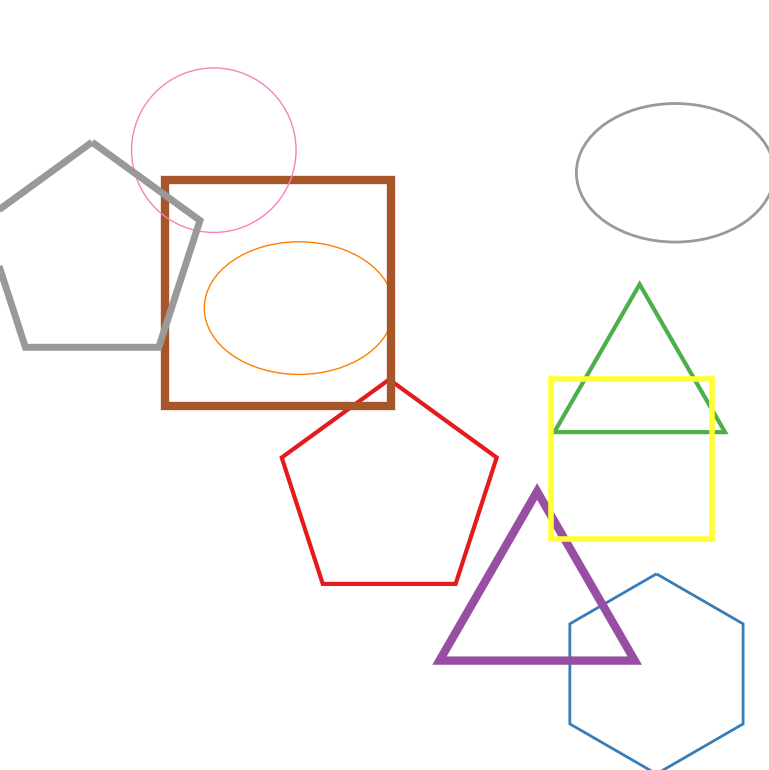[{"shape": "pentagon", "thickness": 1.5, "radius": 0.73, "center": [0.505, 0.36]}, {"shape": "hexagon", "thickness": 1, "radius": 0.65, "center": [0.853, 0.125]}, {"shape": "triangle", "thickness": 1.5, "radius": 0.64, "center": [0.831, 0.503]}, {"shape": "triangle", "thickness": 3, "radius": 0.73, "center": [0.698, 0.215]}, {"shape": "oval", "thickness": 0.5, "radius": 0.62, "center": [0.388, 0.6]}, {"shape": "square", "thickness": 2, "radius": 0.52, "center": [0.82, 0.404]}, {"shape": "square", "thickness": 3, "radius": 0.73, "center": [0.361, 0.62]}, {"shape": "circle", "thickness": 0.5, "radius": 0.53, "center": [0.278, 0.805]}, {"shape": "oval", "thickness": 1, "radius": 0.64, "center": [0.877, 0.776]}, {"shape": "pentagon", "thickness": 2.5, "radius": 0.74, "center": [0.12, 0.668]}]